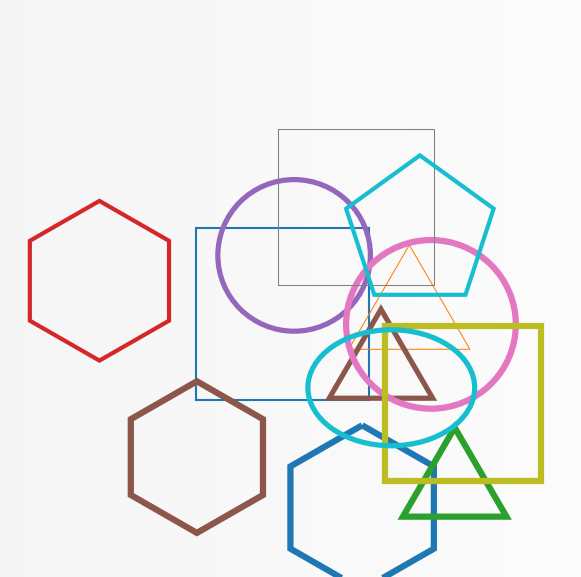[{"shape": "square", "thickness": 1, "radius": 0.74, "center": [0.485, 0.455]}, {"shape": "hexagon", "thickness": 3, "radius": 0.71, "center": [0.623, 0.12]}, {"shape": "triangle", "thickness": 0.5, "radius": 0.6, "center": [0.704, 0.454]}, {"shape": "triangle", "thickness": 3, "radius": 0.51, "center": [0.782, 0.156]}, {"shape": "hexagon", "thickness": 2, "radius": 0.69, "center": [0.171, 0.513]}, {"shape": "circle", "thickness": 2.5, "radius": 0.66, "center": [0.506, 0.557]}, {"shape": "hexagon", "thickness": 3, "radius": 0.66, "center": [0.339, 0.208]}, {"shape": "triangle", "thickness": 2.5, "radius": 0.51, "center": [0.655, 0.361]}, {"shape": "circle", "thickness": 3, "radius": 0.73, "center": [0.741, 0.437]}, {"shape": "square", "thickness": 0.5, "radius": 0.67, "center": [0.613, 0.64]}, {"shape": "square", "thickness": 3, "radius": 0.67, "center": [0.797, 0.3]}, {"shape": "oval", "thickness": 2.5, "radius": 0.72, "center": [0.673, 0.328]}, {"shape": "pentagon", "thickness": 2, "radius": 0.67, "center": [0.722, 0.597]}]